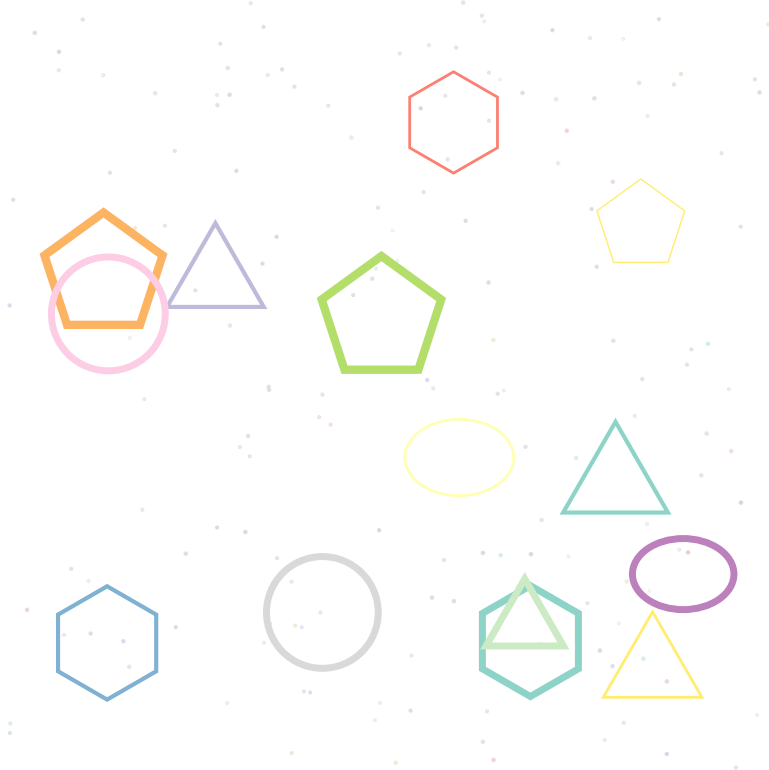[{"shape": "hexagon", "thickness": 2.5, "radius": 0.36, "center": [0.689, 0.167]}, {"shape": "triangle", "thickness": 1.5, "radius": 0.39, "center": [0.799, 0.374]}, {"shape": "oval", "thickness": 1, "radius": 0.35, "center": [0.596, 0.406]}, {"shape": "triangle", "thickness": 1.5, "radius": 0.36, "center": [0.28, 0.638]}, {"shape": "hexagon", "thickness": 1, "radius": 0.33, "center": [0.589, 0.841]}, {"shape": "hexagon", "thickness": 1.5, "radius": 0.37, "center": [0.139, 0.165]}, {"shape": "pentagon", "thickness": 3, "radius": 0.4, "center": [0.134, 0.643]}, {"shape": "pentagon", "thickness": 3, "radius": 0.41, "center": [0.495, 0.586]}, {"shape": "circle", "thickness": 2.5, "radius": 0.37, "center": [0.141, 0.592]}, {"shape": "circle", "thickness": 2.5, "radius": 0.36, "center": [0.419, 0.205]}, {"shape": "oval", "thickness": 2.5, "radius": 0.33, "center": [0.887, 0.254]}, {"shape": "triangle", "thickness": 2.5, "radius": 0.29, "center": [0.682, 0.19]}, {"shape": "pentagon", "thickness": 0.5, "radius": 0.3, "center": [0.832, 0.708]}, {"shape": "triangle", "thickness": 1, "radius": 0.37, "center": [0.848, 0.131]}]